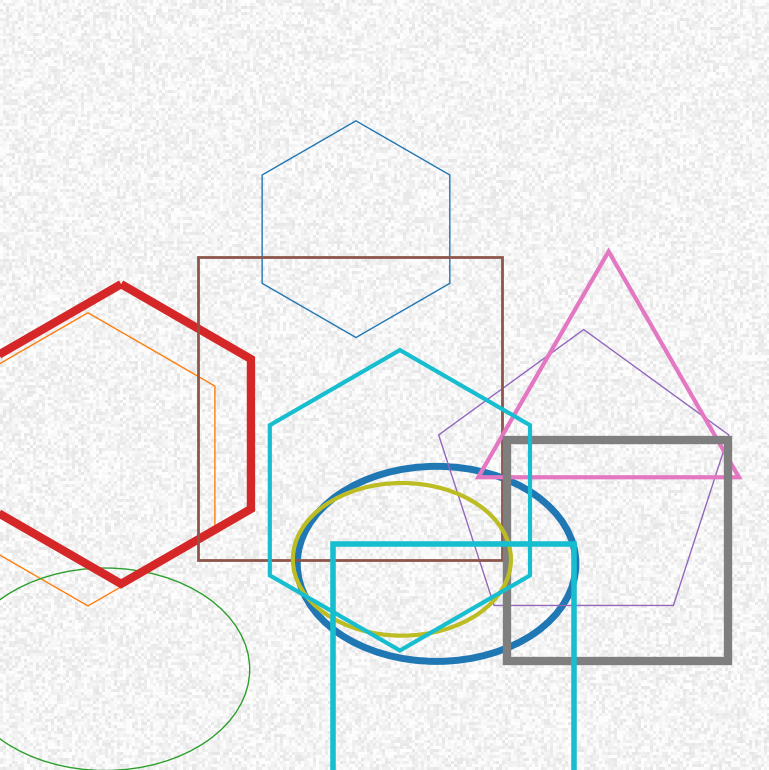[{"shape": "hexagon", "thickness": 0.5, "radius": 0.7, "center": [0.462, 0.702]}, {"shape": "oval", "thickness": 2.5, "radius": 0.9, "center": [0.567, 0.268]}, {"shape": "hexagon", "thickness": 0.5, "radius": 0.95, "center": [0.114, 0.403]}, {"shape": "oval", "thickness": 0.5, "radius": 0.94, "center": [0.136, 0.131]}, {"shape": "hexagon", "thickness": 3, "radius": 0.97, "center": [0.157, 0.436]}, {"shape": "pentagon", "thickness": 0.5, "radius": 0.99, "center": [0.758, 0.374]}, {"shape": "square", "thickness": 1, "radius": 0.98, "center": [0.455, 0.469]}, {"shape": "triangle", "thickness": 1.5, "radius": 0.98, "center": [0.79, 0.478]}, {"shape": "square", "thickness": 3, "radius": 0.72, "center": [0.802, 0.285]}, {"shape": "oval", "thickness": 1.5, "radius": 0.71, "center": [0.522, 0.274]}, {"shape": "hexagon", "thickness": 1.5, "radius": 0.98, "center": [0.519, 0.35]}, {"shape": "square", "thickness": 2, "radius": 0.78, "center": [0.589, 0.136]}]